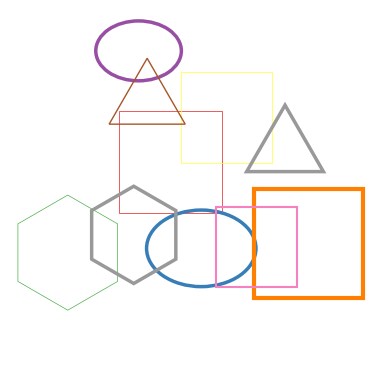[{"shape": "square", "thickness": 0.5, "radius": 0.67, "center": [0.442, 0.579]}, {"shape": "oval", "thickness": 2.5, "radius": 0.71, "center": [0.523, 0.355]}, {"shape": "hexagon", "thickness": 0.5, "radius": 0.75, "center": [0.176, 0.344]}, {"shape": "oval", "thickness": 2.5, "radius": 0.56, "center": [0.36, 0.868]}, {"shape": "square", "thickness": 3, "radius": 0.71, "center": [0.8, 0.368]}, {"shape": "square", "thickness": 0.5, "radius": 0.59, "center": [0.589, 0.696]}, {"shape": "triangle", "thickness": 1, "radius": 0.57, "center": [0.382, 0.735]}, {"shape": "square", "thickness": 1.5, "radius": 0.52, "center": [0.666, 0.358]}, {"shape": "hexagon", "thickness": 2.5, "radius": 0.63, "center": [0.347, 0.39]}, {"shape": "triangle", "thickness": 2.5, "radius": 0.58, "center": [0.74, 0.612]}]